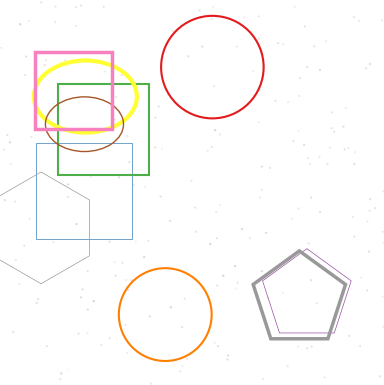[{"shape": "circle", "thickness": 1.5, "radius": 0.67, "center": [0.552, 0.826]}, {"shape": "square", "thickness": 0.5, "radius": 0.62, "center": [0.219, 0.504]}, {"shape": "square", "thickness": 1.5, "radius": 0.59, "center": [0.269, 0.663]}, {"shape": "pentagon", "thickness": 0.5, "radius": 0.61, "center": [0.797, 0.233]}, {"shape": "circle", "thickness": 1.5, "radius": 0.6, "center": [0.429, 0.183]}, {"shape": "oval", "thickness": 3, "radius": 0.67, "center": [0.222, 0.749]}, {"shape": "oval", "thickness": 1, "radius": 0.51, "center": [0.219, 0.677]}, {"shape": "square", "thickness": 2.5, "radius": 0.5, "center": [0.19, 0.764]}, {"shape": "pentagon", "thickness": 2.5, "radius": 0.63, "center": [0.778, 0.222]}, {"shape": "hexagon", "thickness": 0.5, "radius": 0.73, "center": [0.107, 0.408]}]